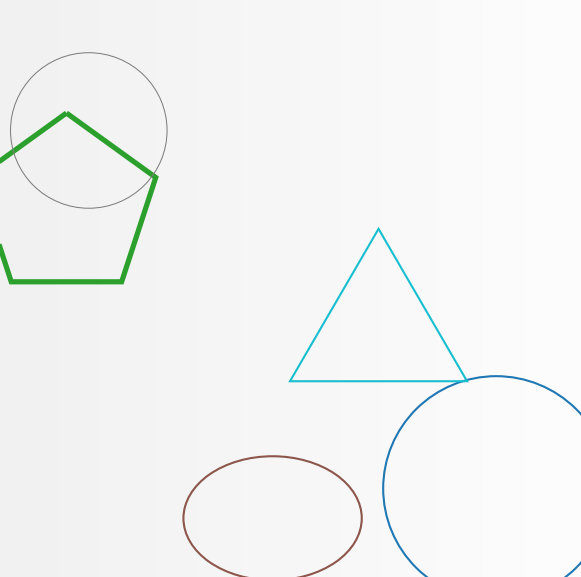[{"shape": "circle", "thickness": 1, "radius": 0.97, "center": [0.854, 0.153]}, {"shape": "pentagon", "thickness": 2.5, "radius": 0.81, "center": [0.114, 0.642]}, {"shape": "oval", "thickness": 1, "radius": 0.77, "center": [0.469, 0.102]}, {"shape": "circle", "thickness": 0.5, "radius": 0.67, "center": [0.153, 0.773]}, {"shape": "triangle", "thickness": 1, "radius": 0.88, "center": [0.651, 0.427]}]